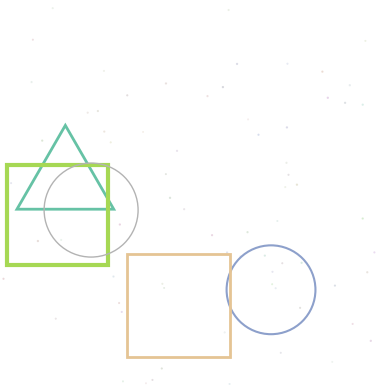[{"shape": "triangle", "thickness": 2, "radius": 0.73, "center": [0.17, 0.529]}, {"shape": "circle", "thickness": 1.5, "radius": 0.58, "center": [0.704, 0.247]}, {"shape": "square", "thickness": 3, "radius": 0.65, "center": [0.15, 0.441]}, {"shape": "square", "thickness": 2, "radius": 0.67, "center": [0.464, 0.206]}, {"shape": "circle", "thickness": 1, "radius": 0.61, "center": [0.237, 0.454]}]